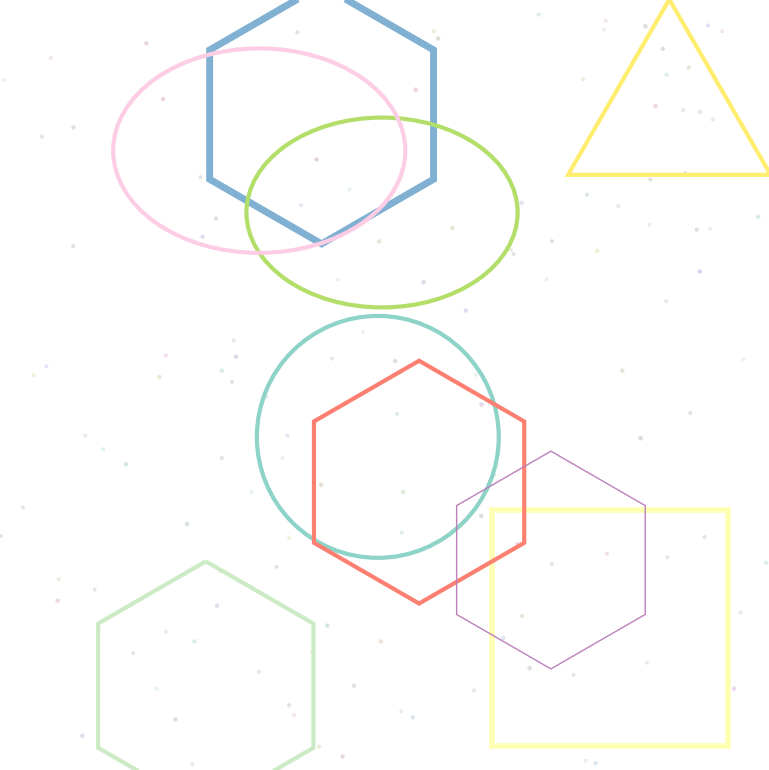[{"shape": "circle", "thickness": 1.5, "radius": 0.79, "center": [0.491, 0.433]}, {"shape": "square", "thickness": 2, "radius": 0.76, "center": [0.792, 0.184]}, {"shape": "hexagon", "thickness": 1.5, "radius": 0.79, "center": [0.544, 0.374]}, {"shape": "hexagon", "thickness": 2.5, "radius": 0.84, "center": [0.418, 0.851]}, {"shape": "oval", "thickness": 1.5, "radius": 0.88, "center": [0.496, 0.724]}, {"shape": "oval", "thickness": 1.5, "radius": 0.95, "center": [0.337, 0.804]}, {"shape": "hexagon", "thickness": 0.5, "radius": 0.71, "center": [0.715, 0.273]}, {"shape": "hexagon", "thickness": 1.5, "radius": 0.81, "center": [0.267, 0.109]}, {"shape": "triangle", "thickness": 1.5, "radius": 0.76, "center": [0.869, 0.849]}]